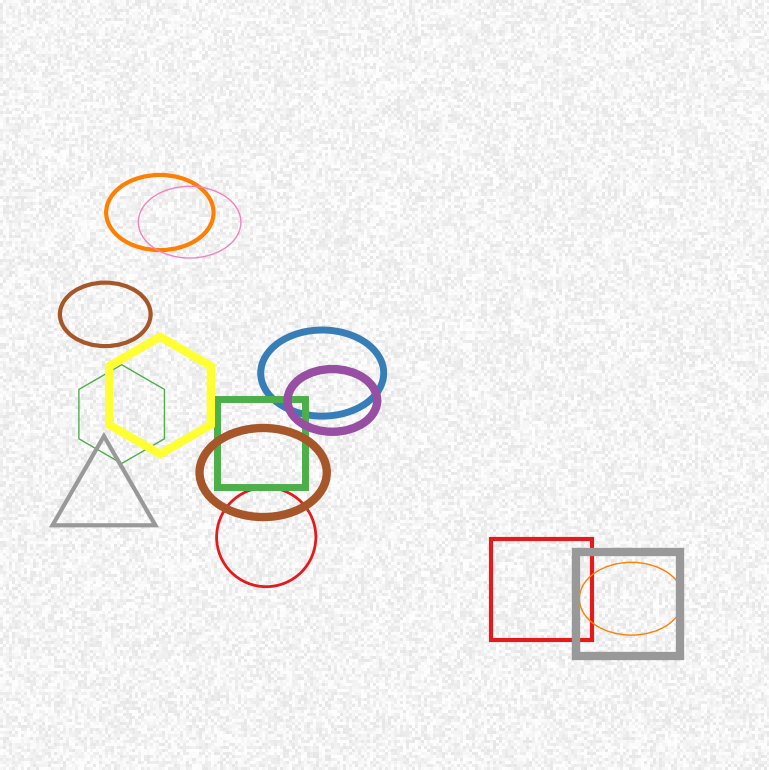[{"shape": "square", "thickness": 1.5, "radius": 0.33, "center": [0.703, 0.235]}, {"shape": "circle", "thickness": 1, "radius": 0.32, "center": [0.346, 0.302]}, {"shape": "oval", "thickness": 2.5, "radius": 0.4, "center": [0.418, 0.515]}, {"shape": "hexagon", "thickness": 0.5, "radius": 0.32, "center": [0.158, 0.462]}, {"shape": "square", "thickness": 2.5, "radius": 0.29, "center": [0.339, 0.424]}, {"shape": "oval", "thickness": 3, "radius": 0.29, "center": [0.432, 0.48]}, {"shape": "oval", "thickness": 0.5, "radius": 0.34, "center": [0.82, 0.222]}, {"shape": "oval", "thickness": 1.5, "radius": 0.35, "center": [0.208, 0.724]}, {"shape": "hexagon", "thickness": 3, "radius": 0.38, "center": [0.208, 0.486]}, {"shape": "oval", "thickness": 1.5, "radius": 0.29, "center": [0.137, 0.592]}, {"shape": "oval", "thickness": 3, "radius": 0.41, "center": [0.342, 0.386]}, {"shape": "oval", "thickness": 0.5, "radius": 0.33, "center": [0.246, 0.711]}, {"shape": "triangle", "thickness": 1.5, "radius": 0.39, "center": [0.135, 0.356]}, {"shape": "square", "thickness": 3, "radius": 0.34, "center": [0.815, 0.215]}]